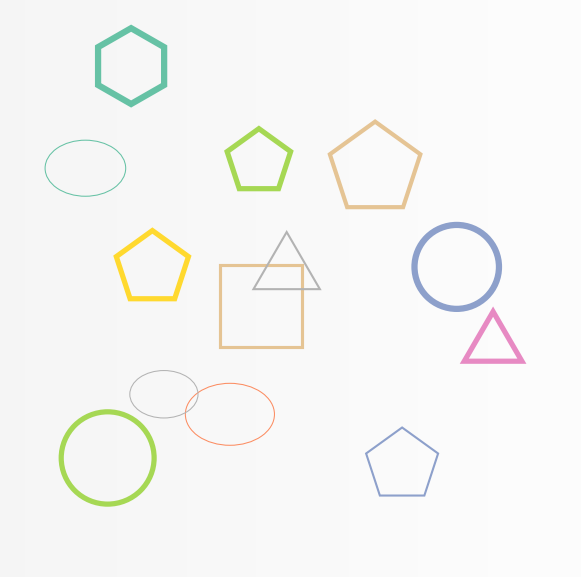[{"shape": "oval", "thickness": 0.5, "radius": 0.35, "center": [0.147, 0.708]}, {"shape": "hexagon", "thickness": 3, "radius": 0.33, "center": [0.226, 0.885]}, {"shape": "oval", "thickness": 0.5, "radius": 0.38, "center": [0.396, 0.282]}, {"shape": "circle", "thickness": 3, "radius": 0.36, "center": [0.786, 0.537]}, {"shape": "pentagon", "thickness": 1, "radius": 0.33, "center": [0.692, 0.194]}, {"shape": "triangle", "thickness": 2.5, "radius": 0.29, "center": [0.848, 0.402]}, {"shape": "circle", "thickness": 2.5, "radius": 0.4, "center": [0.185, 0.206]}, {"shape": "pentagon", "thickness": 2.5, "radius": 0.29, "center": [0.445, 0.719]}, {"shape": "pentagon", "thickness": 2.5, "radius": 0.33, "center": [0.262, 0.535]}, {"shape": "pentagon", "thickness": 2, "radius": 0.41, "center": [0.645, 0.707]}, {"shape": "square", "thickness": 1.5, "radius": 0.35, "center": [0.449, 0.47]}, {"shape": "oval", "thickness": 0.5, "radius": 0.29, "center": [0.282, 0.316]}, {"shape": "triangle", "thickness": 1, "radius": 0.33, "center": [0.493, 0.531]}]